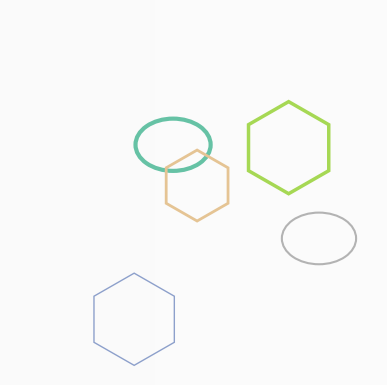[{"shape": "oval", "thickness": 3, "radius": 0.48, "center": [0.447, 0.624]}, {"shape": "hexagon", "thickness": 1, "radius": 0.6, "center": [0.346, 0.171]}, {"shape": "hexagon", "thickness": 2.5, "radius": 0.6, "center": [0.745, 0.616]}, {"shape": "hexagon", "thickness": 2, "radius": 0.46, "center": [0.509, 0.518]}, {"shape": "oval", "thickness": 1.5, "radius": 0.48, "center": [0.823, 0.381]}]